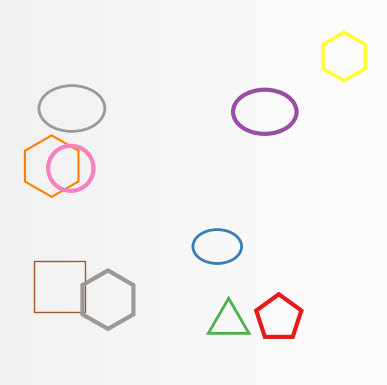[{"shape": "pentagon", "thickness": 3, "radius": 0.31, "center": [0.719, 0.175]}, {"shape": "oval", "thickness": 2, "radius": 0.31, "center": [0.561, 0.36]}, {"shape": "triangle", "thickness": 2, "radius": 0.3, "center": [0.59, 0.164]}, {"shape": "oval", "thickness": 3, "radius": 0.41, "center": [0.683, 0.71]}, {"shape": "hexagon", "thickness": 1.5, "radius": 0.4, "center": [0.133, 0.569]}, {"shape": "hexagon", "thickness": 2.5, "radius": 0.31, "center": [0.888, 0.853]}, {"shape": "square", "thickness": 1, "radius": 0.33, "center": [0.153, 0.255]}, {"shape": "circle", "thickness": 3, "radius": 0.29, "center": [0.183, 0.563]}, {"shape": "oval", "thickness": 2, "radius": 0.42, "center": [0.185, 0.718]}, {"shape": "hexagon", "thickness": 3, "radius": 0.38, "center": [0.279, 0.222]}]